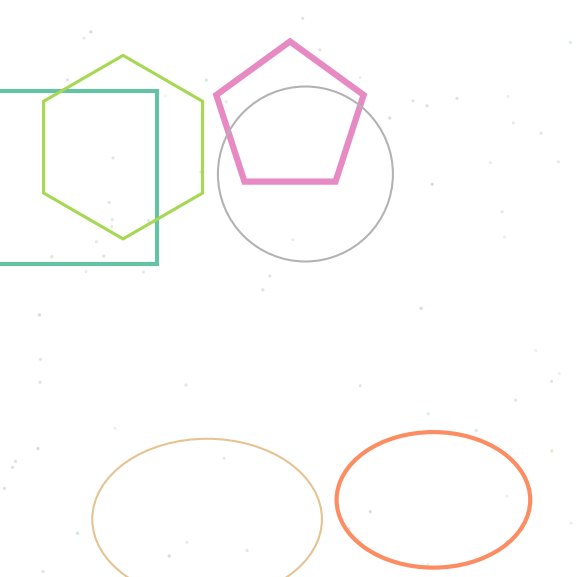[{"shape": "square", "thickness": 2, "radius": 0.75, "center": [0.123, 0.692]}, {"shape": "oval", "thickness": 2, "radius": 0.84, "center": [0.75, 0.134]}, {"shape": "pentagon", "thickness": 3, "radius": 0.67, "center": [0.502, 0.793]}, {"shape": "hexagon", "thickness": 1.5, "radius": 0.79, "center": [0.213, 0.744]}, {"shape": "oval", "thickness": 1, "radius": 0.99, "center": [0.359, 0.1]}, {"shape": "circle", "thickness": 1, "radius": 0.76, "center": [0.529, 0.698]}]